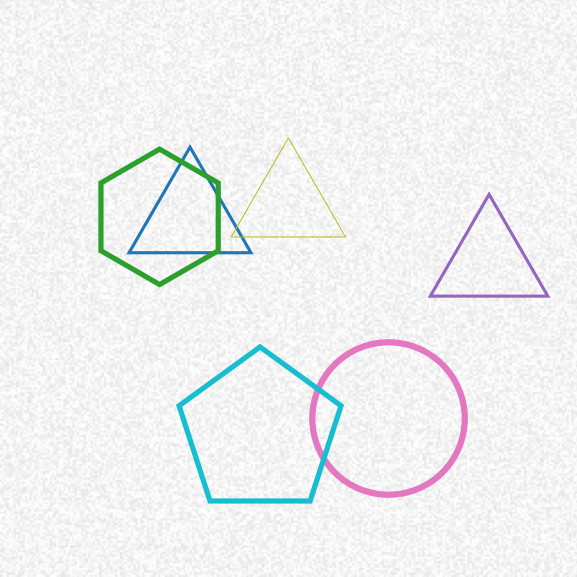[{"shape": "triangle", "thickness": 1.5, "radius": 0.61, "center": [0.329, 0.622]}, {"shape": "hexagon", "thickness": 2.5, "radius": 0.59, "center": [0.276, 0.624]}, {"shape": "triangle", "thickness": 1.5, "radius": 0.59, "center": [0.847, 0.545]}, {"shape": "circle", "thickness": 3, "radius": 0.66, "center": [0.673, 0.274]}, {"shape": "triangle", "thickness": 0.5, "radius": 0.57, "center": [0.499, 0.646]}, {"shape": "pentagon", "thickness": 2.5, "radius": 0.74, "center": [0.45, 0.251]}]